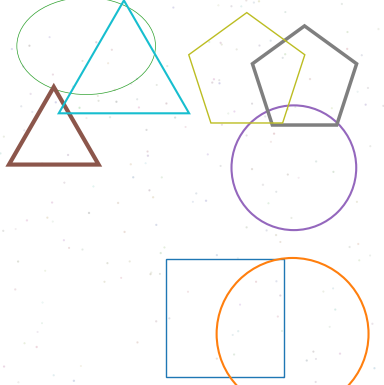[{"shape": "square", "thickness": 1, "radius": 0.77, "center": [0.584, 0.174]}, {"shape": "circle", "thickness": 1.5, "radius": 0.99, "center": [0.76, 0.133]}, {"shape": "oval", "thickness": 0.5, "radius": 0.9, "center": [0.224, 0.881]}, {"shape": "circle", "thickness": 1.5, "radius": 0.81, "center": [0.763, 0.564]}, {"shape": "triangle", "thickness": 3, "radius": 0.67, "center": [0.14, 0.64]}, {"shape": "pentagon", "thickness": 2.5, "radius": 0.71, "center": [0.791, 0.79]}, {"shape": "pentagon", "thickness": 1, "radius": 0.79, "center": [0.641, 0.809]}, {"shape": "triangle", "thickness": 1.5, "radius": 0.98, "center": [0.322, 0.803]}]